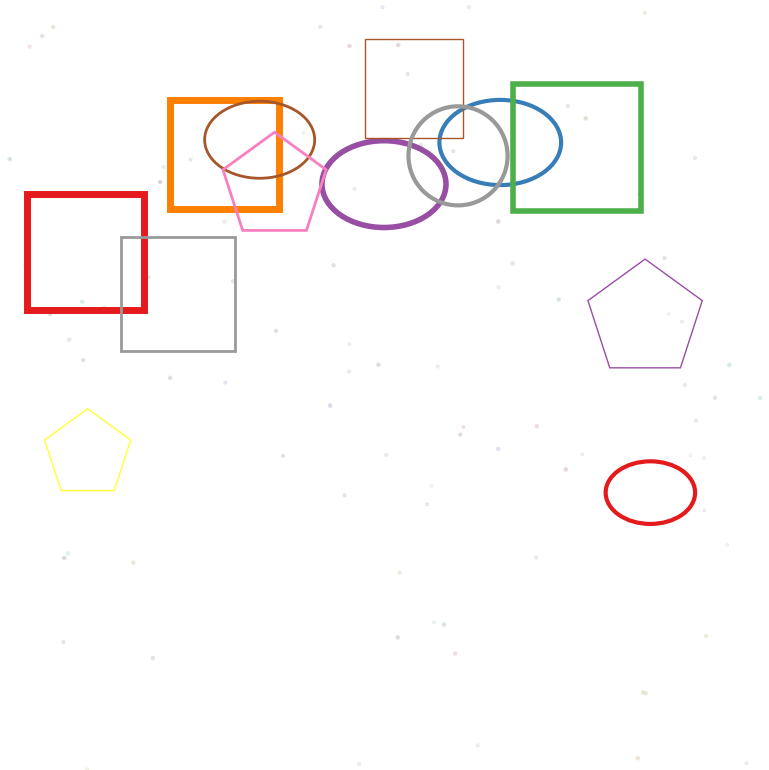[{"shape": "oval", "thickness": 1.5, "radius": 0.29, "center": [0.845, 0.36]}, {"shape": "square", "thickness": 2.5, "radius": 0.38, "center": [0.111, 0.673]}, {"shape": "oval", "thickness": 1.5, "radius": 0.4, "center": [0.65, 0.815]}, {"shape": "square", "thickness": 2, "radius": 0.41, "center": [0.75, 0.808]}, {"shape": "pentagon", "thickness": 0.5, "radius": 0.39, "center": [0.838, 0.585]}, {"shape": "oval", "thickness": 2, "radius": 0.4, "center": [0.499, 0.761]}, {"shape": "square", "thickness": 2.5, "radius": 0.35, "center": [0.292, 0.799]}, {"shape": "pentagon", "thickness": 0.5, "radius": 0.29, "center": [0.114, 0.41]}, {"shape": "oval", "thickness": 1, "radius": 0.36, "center": [0.337, 0.819]}, {"shape": "square", "thickness": 0.5, "radius": 0.32, "center": [0.538, 0.885]}, {"shape": "pentagon", "thickness": 1, "radius": 0.35, "center": [0.357, 0.758]}, {"shape": "circle", "thickness": 1.5, "radius": 0.32, "center": [0.595, 0.798]}, {"shape": "square", "thickness": 1, "radius": 0.37, "center": [0.231, 0.619]}]